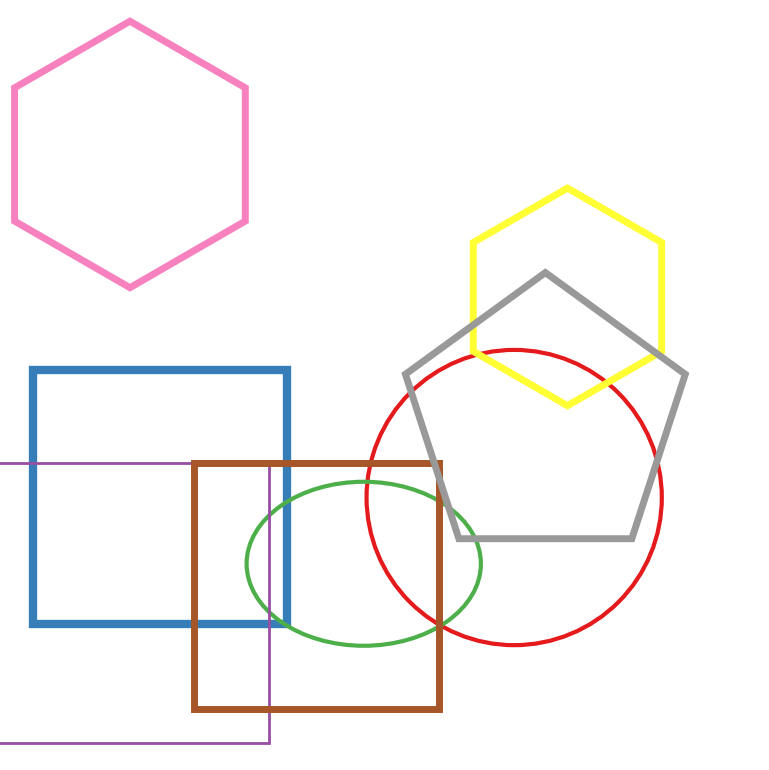[{"shape": "circle", "thickness": 1.5, "radius": 0.96, "center": [0.668, 0.354]}, {"shape": "square", "thickness": 3, "radius": 0.83, "center": [0.208, 0.355]}, {"shape": "oval", "thickness": 1.5, "radius": 0.76, "center": [0.472, 0.268]}, {"shape": "square", "thickness": 1, "radius": 0.91, "center": [0.168, 0.217]}, {"shape": "hexagon", "thickness": 2.5, "radius": 0.71, "center": [0.737, 0.614]}, {"shape": "square", "thickness": 2.5, "radius": 0.8, "center": [0.411, 0.239]}, {"shape": "hexagon", "thickness": 2.5, "radius": 0.87, "center": [0.169, 0.799]}, {"shape": "pentagon", "thickness": 2.5, "radius": 0.96, "center": [0.708, 0.455]}]